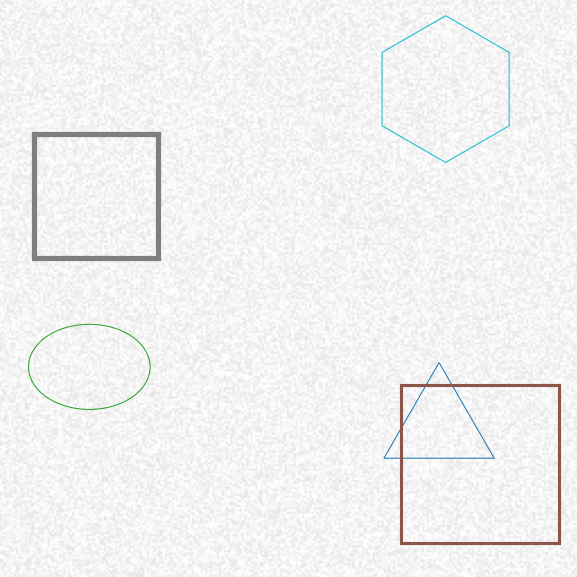[{"shape": "triangle", "thickness": 0.5, "radius": 0.55, "center": [0.76, 0.261]}, {"shape": "oval", "thickness": 0.5, "radius": 0.53, "center": [0.155, 0.364]}, {"shape": "square", "thickness": 1.5, "radius": 0.68, "center": [0.831, 0.196]}, {"shape": "square", "thickness": 2.5, "radius": 0.54, "center": [0.166, 0.66]}, {"shape": "hexagon", "thickness": 0.5, "radius": 0.64, "center": [0.772, 0.845]}]